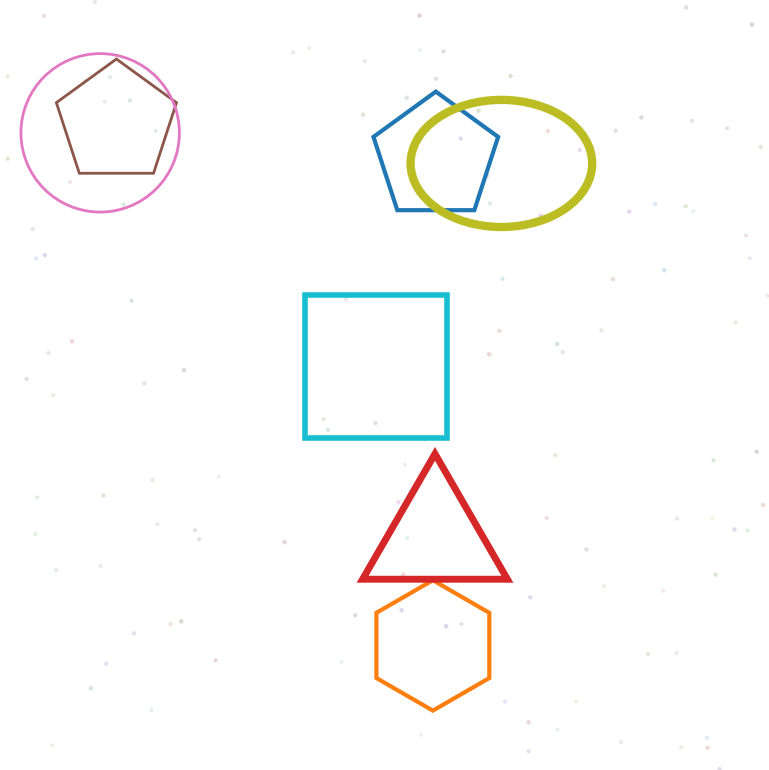[{"shape": "pentagon", "thickness": 1.5, "radius": 0.43, "center": [0.566, 0.796]}, {"shape": "hexagon", "thickness": 1.5, "radius": 0.42, "center": [0.562, 0.162]}, {"shape": "triangle", "thickness": 2.5, "radius": 0.54, "center": [0.565, 0.302]}, {"shape": "pentagon", "thickness": 1, "radius": 0.41, "center": [0.151, 0.841]}, {"shape": "circle", "thickness": 1, "radius": 0.51, "center": [0.13, 0.827]}, {"shape": "oval", "thickness": 3, "radius": 0.59, "center": [0.651, 0.788]}, {"shape": "square", "thickness": 2, "radius": 0.46, "center": [0.488, 0.524]}]